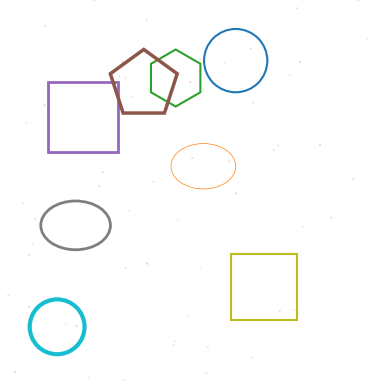[{"shape": "circle", "thickness": 1.5, "radius": 0.41, "center": [0.612, 0.843]}, {"shape": "oval", "thickness": 0.5, "radius": 0.42, "center": [0.528, 0.568]}, {"shape": "hexagon", "thickness": 1.5, "radius": 0.37, "center": [0.456, 0.797]}, {"shape": "square", "thickness": 2, "radius": 0.46, "center": [0.216, 0.696]}, {"shape": "pentagon", "thickness": 2.5, "radius": 0.46, "center": [0.373, 0.78]}, {"shape": "oval", "thickness": 2, "radius": 0.45, "center": [0.196, 0.415]}, {"shape": "square", "thickness": 1.5, "radius": 0.42, "center": [0.685, 0.255]}, {"shape": "circle", "thickness": 3, "radius": 0.36, "center": [0.148, 0.151]}]